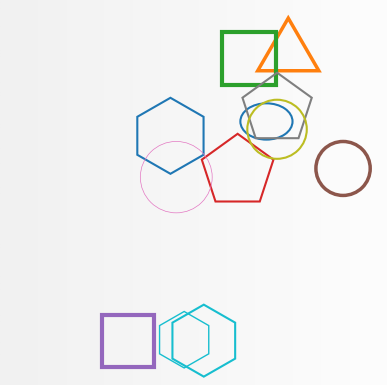[{"shape": "oval", "thickness": 1.5, "radius": 0.34, "center": [0.688, 0.685]}, {"shape": "hexagon", "thickness": 1.5, "radius": 0.49, "center": [0.44, 0.647]}, {"shape": "triangle", "thickness": 2.5, "radius": 0.46, "center": [0.744, 0.862]}, {"shape": "square", "thickness": 3, "radius": 0.35, "center": [0.642, 0.848]}, {"shape": "pentagon", "thickness": 1.5, "radius": 0.49, "center": [0.613, 0.555]}, {"shape": "square", "thickness": 3, "radius": 0.34, "center": [0.331, 0.113]}, {"shape": "circle", "thickness": 2.5, "radius": 0.35, "center": [0.885, 0.562]}, {"shape": "circle", "thickness": 0.5, "radius": 0.46, "center": [0.455, 0.54]}, {"shape": "pentagon", "thickness": 1.5, "radius": 0.47, "center": [0.715, 0.717]}, {"shape": "circle", "thickness": 1.5, "radius": 0.38, "center": [0.715, 0.664]}, {"shape": "hexagon", "thickness": 1, "radius": 0.37, "center": [0.475, 0.118]}, {"shape": "hexagon", "thickness": 1.5, "radius": 0.47, "center": [0.526, 0.115]}]